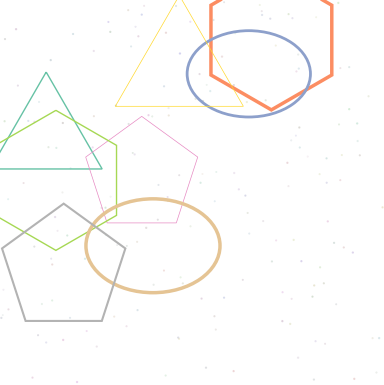[{"shape": "triangle", "thickness": 1, "radius": 0.84, "center": [0.12, 0.645]}, {"shape": "hexagon", "thickness": 2.5, "radius": 0.91, "center": [0.705, 0.896]}, {"shape": "oval", "thickness": 2, "radius": 0.8, "center": [0.646, 0.808]}, {"shape": "pentagon", "thickness": 0.5, "radius": 0.76, "center": [0.368, 0.545]}, {"shape": "hexagon", "thickness": 1, "radius": 0.91, "center": [0.145, 0.532]}, {"shape": "triangle", "thickness": 0.5, "radius": 0.96, "center": [0.466, 0.82]}, {"shape": "oval", "thickness": 2.5, "radius": 0.87, "center": [0.397, 0.362]}, {"shape": "pentagon", "thickness": 1.5, "radius": 0.84, "center": [0.165, 0.303]}]